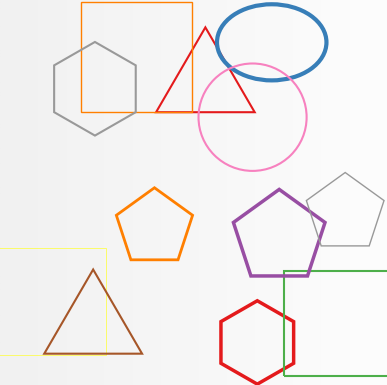[{"shape": "hexagon", "thickness": 2.5, "radius": 0.54, "center": [0.664, 0.111]}, {"shape": "triangle", "thickness": 1.5, "radius": 0.73, "center": [0.53, 0.782]}, {"shape": "oval", "thickness": 3, "radius": 0.71, "center": [0.701, 0.89]}, {"shape": "square", "thickness": 1.5, "radius": 0.68, "center": [0.869, 0.16]}, {"shape": "pentagon", "thickness": 2.5, "radius": 0.62, "center": [0.721, 0.384]}, {"shape": "square", "thickness": 1, "radius": 0.72, "center": [0.352, 0.852]}, {"shape": "pentagon", "thickness": 2, "radius": 0.52, "center": [0.399, 0.409]}, {"shape": "square", "thickness": 0.5, "radius": 0.69, "center": [0.135, 0.217]}, {"shape": "triangle", "thickness": 1.5, "radius": 0.73, "center": [0.24, 0.154]}, {"shape": "circle", "thickness": 1.5, "radius": 0.7, "center": [0.652, 0.696]}, {"shape": "hexagon", "thickness": 1.5, "radius": 0.61, "center": [0.245, 0.769]}, {"shape": "pentagon", "thickness": 1, "radius": 0.53, "center": [0.891, 0.447]}]